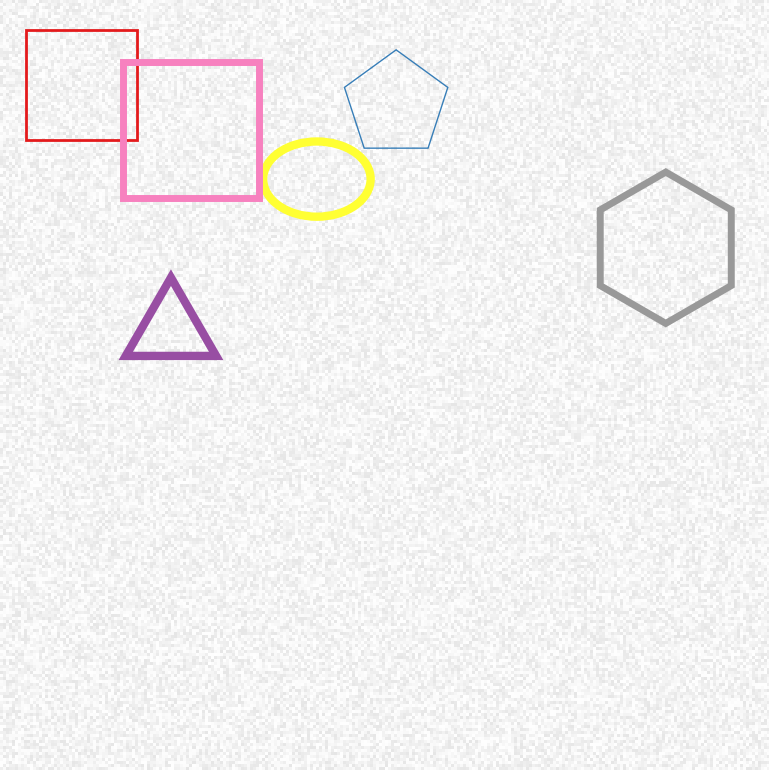[{"shape": "square", "thickness": 1, "radius": 0.36, "center": [0.106, 0.89]}, {"shape": "pentagon", "thickness": 0.5, "radius": 0.35, "center": [0.514, 0.865]}, {"shape": "triangle", "thickness": 3, "radius": 0.34, "center": [0.222, 0.572]}, {"shape": "oval", "thickness": 3, "radius": 0.35, "center": [0.412, 0.767]}, {"shape": "square", "thickness": 2.5, "radius": 0.44, "center": [0.248, 0.831]}, {"shape": "hexagon", "thickness": 2.5, "radius": 0.49, "center": [0.865, 0.678]}]